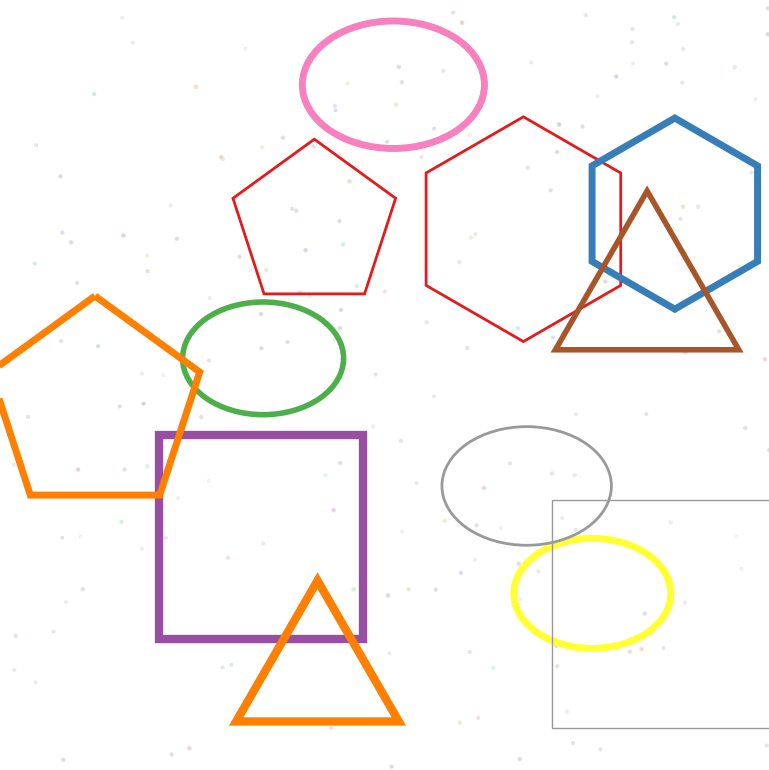[{"shape": "hexagon", "thickness": 1, "radius": 0.73, "center": [0.68, 0.702]}, {"shape": "pentagon", "thickness": 1, "radius": 0.56, "center": [0.408, 0.708]}, {"shape": "hexagon", "thickness": 2.5, "radius": 0.62, "center": [0.876, 0.723]}, {"shape": "oval", "thickness": 2, "radius": 0.52, "center": [0.342, 0.535]}, {"shape": "square", "thickness": 3, "radius": 0.66, "center": [0.339, 0.302]}, {"shape": "pentagon", "thickness": 2.5, "radius": 0.71, "center": [0.123, 0.473]}, {"shape": "triangle", "thickness": 3, "radius": 0.61, "center": [0.412, 0.124]}, {"shape": "oval", "thickness": 2.5, "radius": 0.51, "center": [0.769, 0.229]}, {"shape": "triangle", "thickness": 2, "radius": 0.69, "center": [0.84, 0.615]}, {"shape": "oval", "thickness": 2.5, "radius": 0.59, "center": [0.511, 0.89]}, {"shape": "square", "thickness": 0.5, "radius": 0.74, "center": [0.864, 0.203]}, {"shape": "oval", "thickness": 1, "radius": 0.55, "center": [0.684, 0.369]}]